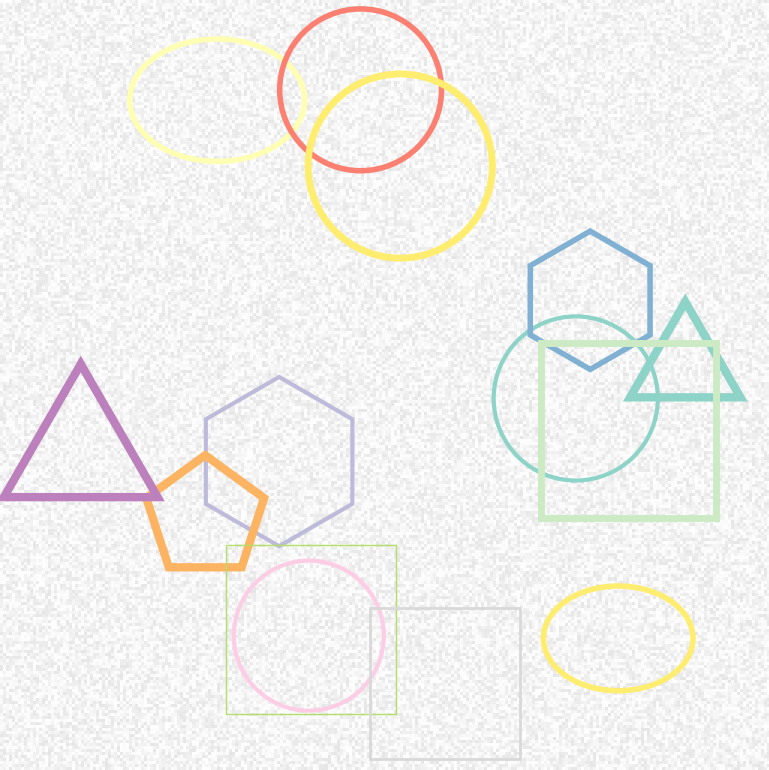[{"shape": "triangle", "thickness": 3, "radius": 0.41, "center": [0.89, 0.525]}, {"shape": "circle", "thickness": 1.5, "radius": 0.53, "center": [0.748, 0.483]}, {"shape": "oval", "thickness": 2, "radius": 0.57, "center": [0.282, 0.87]}, {"shape": "hexagon", "thickness": 1.5, "radius": 0.55, "center": [0.362, 0.401]}, {"shape": "circle", "thickness": 2, "radius": 0.53, "center": [0.468, 0.883]}, {"shape": "hexagon", "thickness": 2, "radius": 0.45, "center": [0.766, 0.61]}, {"shape": "pentagon", "thickness": 3, "radius": 0.4, "center": [0.267, 0.328]}, {"shape": "square", "thickness": 0.5, "radius": 0.55, "center": [0.404, 0.182]}, {"shape": "circle", "thickness": 1.5, "radius": 0.49, "center": [0.401, 0.174]}, {"shape": "square", "thickness": 1, "radius": 0.49, "center": [0.578, 0.112]}, {"shape": "triangle", "thickness": 3, "radius": 0.58, "center": [0.105, 0.412]}, {"shape": "square", "thickness": 2.5, "radius": 0.57, "center": [0.816, 0.441]}, {"shape": "circle", "thickness": 2.5, "radius": 0.6, "center": [0.52, 0.784]}, {"shape": "oval", "thickness": 2, "radius": 0.49, "center": [0.803, 0.171]}]